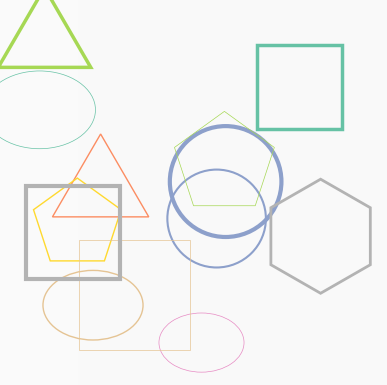[{"shape": "oval", "thickness": 0.5, "radius": 0.72, "center": [0.102, 0.715]}, {"shape": "square", "thickness": 2.5, "radius": 0.55, "center": [0.774, 0.774]}, {"shape": "triangle", "thickness": 1, "radius": 0.72, "center": [0.26, 0.508]}, {"shape": "circle", "thickness": 3, "radius": 0.72, "center": [0.582, 0.528]}, {"shape": "circle", "thickness": 1.5, "radius": 0.64, "center": [0.559, 0.432]}, {"shape": "oval", "thickness": 0.5, "radius": 0.55, "center": [0.52, 0.11]}, {"shape": "triangle", "thickness": 2.5, "radius": 0.69, "center": [0.115, 0.894]}, {"shape": "pentagon", "thickness": 0.5, "radius": 0.68, "center": [0.579, 0.575]}, {"shape": "pentagon", "thickness": 1, "radius": 0.59, "center": [0.2, 0.419]}, {"shape": "square", "thickness": 0.5, "radius": 0.72, "center": [0.347, 0.234]}, {"shape": "oval", "thickness": 1, "radius": 0.65, "center": [0.24, 0.207]}, {"shape": "square", "thickness": 3, "radius": 0.61, "center": [0.188, 0.396]}, {"shape": "hexagon", "thickness": 2, "radius": 0.74, "center": [0.827, 0.386]}]